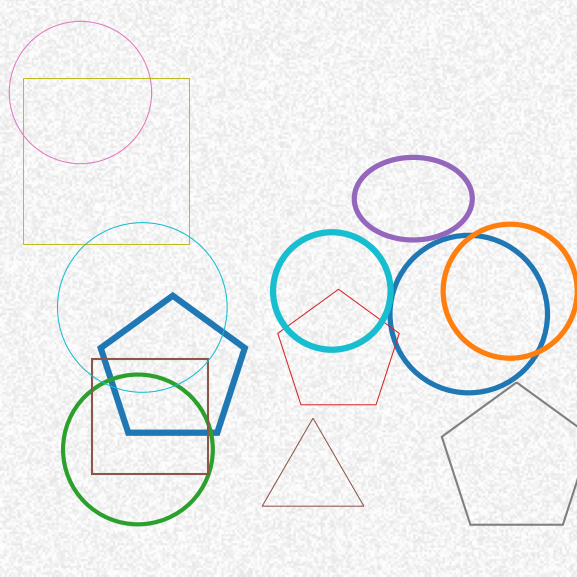[{"shape": "circle", "thickness": 2.5, "radius": 0.68, "center": [0.812, 0.455]}, {"shape": "pentagon", "thickness": 3, "radius": 0.66, "center": [0.299, 0.356]}, {"shape": "circle", "thickness": 2.5, "radius": 0.58, "center": [0.883, 0.495]}, {"shape": "circle", "thickness": 2, "radius": 0.65, "center": [0.239, 0.221]}, {"shape": "pentagon", "thickness": 0.5, "radius": 0.55, "center": [0.586, 0.388]}, {"shape": "oval", "thickness": 2.5, "radius": 0.51, "center": [0.716, 0.655]}, {"shape": "square", "thickness": 1, "radius": 0.5, "center": [0.259, 0.278]}, {"shape": "triangle", "thickness": 0.5, "radius": 0.51, "center": [0.542, 0.173]}, {"shape": "circle", "thickness": 0.5, "radius": 0.62, "center": [0.139, 0.839]}, {"shape": "pentagon", "thickness": 1, "radius": 0.68, "center": [0.895, 0.201]}, {"shape": "square", "thickness": 0.5, "radius": 0.72, "center": [0.183, 0.72]}, {"shape": "circle", "thickness": 0.5, "radius": 0.73, "center": [0.246, 0.467]}, {"shape": "circle", "thickness": 3, "radius": 0.51, "center": [0.575, 0.495]}]